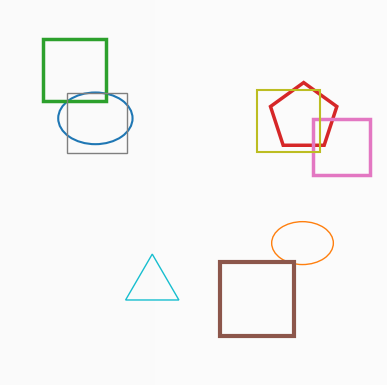[{"shape": "oval", "thickness": 1.5, "radius": 0.48, "center": [0.246, 0.693]}, {"shape": "oval", "thickness": 1, "radius": 0.4, "center": [0.781, 0.369]}, {"shape": "square", "thickness": 2.5, "radius": 0.4, "center": [0.192, 0.819]}, {"shape": "pentagon", "thickness": 2.5, "radius": 0.45, "center": [0.784, 0.696]}, {"shape": "square", "thickness": 3, "radius": 0.48, "center": [0.664, 0.223]}, {"shape": "square", "thickness": 2.5, "radius": 0.37, "center": [0.882, 0.618]}, {"shape": "square", "thickness": 1, "radius": 0.39, "center": [0.251, 0.68]}, {"shape": "square", "thickness": 1.5, "radius": 0.41, "center": [0.744, 0.686]}, {"shape": "triangle", "thickness": 1, "radius": 0.4, "center": [0.393, 0.261]}]